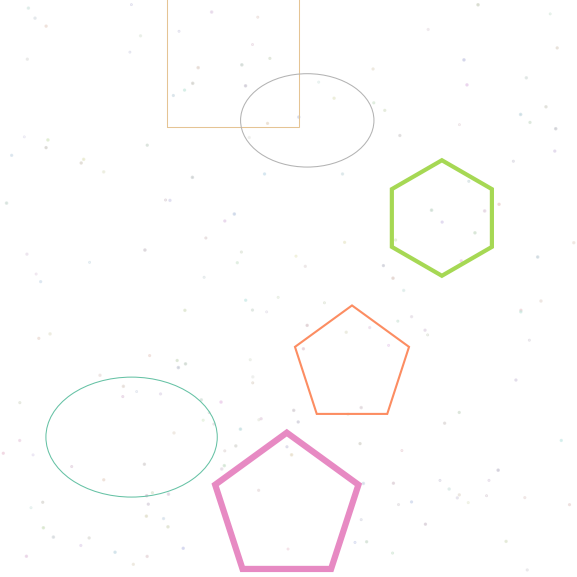[{"shape": "oval", "thickness": 0.5, "radius": 0.74, "center": [0.228, 0.242]}, {"shape": "pentagon", "thickness": 1, "radius": 0.52, "center": [0.61, 0.366]}, {"shape": "pentagon", "thickness": 3, "radius": 0.65, "center": [0.497, 0.119]}, {"shape": "hexagon", "thickness": 2, "radius": 0.5, "center": [0.765, 0.622]}, {"shape": "square", "thickness": 0.5, "radius": 0.57, "center": [0.404, 0.893]}, {"shape": "oval", "thickness": 0.5, "radius": 0.58, "center": [0.532, 0.791]}]